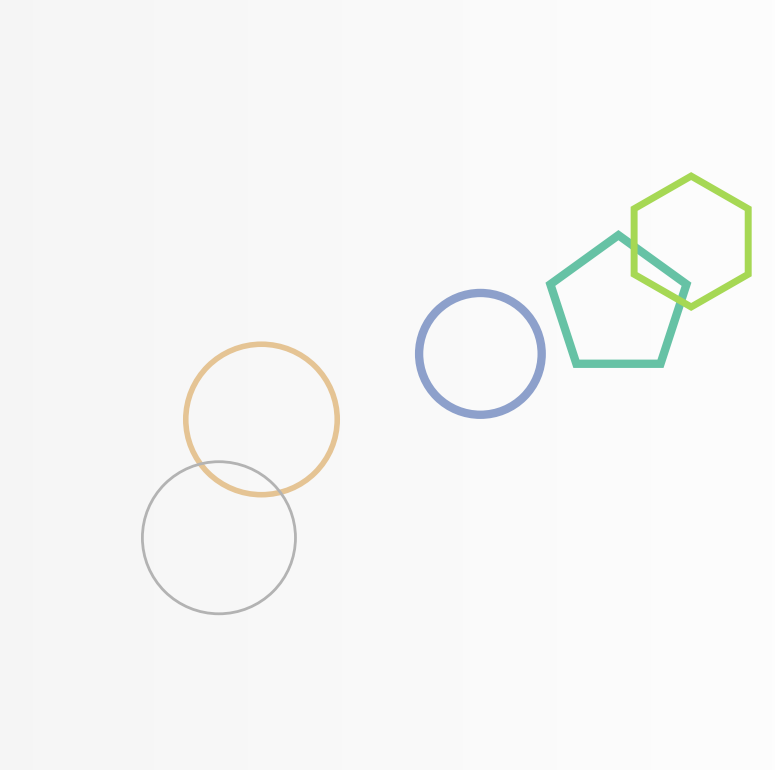[{"shape": "pentagon", "thickness": 3, "radius": 0.46, "center": [0.798, 0.602]}, {"shape": "circle", "thickness": 3, "radius": 0.4, "center": [0.62, 0.54]}, {"shape": "hexagon", "thickness": 2.5, "radius": 0.42, "center": [0.892, 0.686]}, {"shape": "circle", "thickness": 2, "radius": 0.49, "center": [0.337, 0.455]}, {"shape": "circle", "thickness": 1, "radius": 0.49, "center": [0.282, 0.302]}]